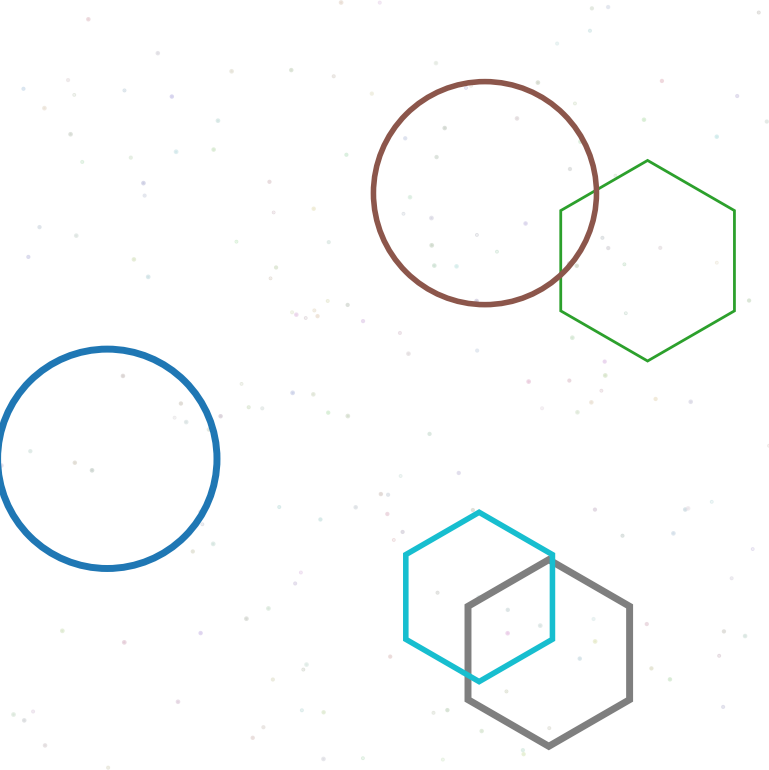[{"shape": "circle", "thickness": 2.5, "radius": 0.71, "center": [0.139, 0.404]}, {"shape": "hexagon", "thickness": 1, "radius": 0.65, "center": [0.841, 0.661]}, {"shape": "circle", "thickness": 2, "radius": 0.72, "center": [0.63, 0.749]}, {"shape": "hexagon", "thickness": 2.5, "radius": 0.61, "center": [0.713, 0.152]}, {"shape": "hexagon", "thickness": 2, "radius": 0.55, "center": [0.622, 0.225]}]